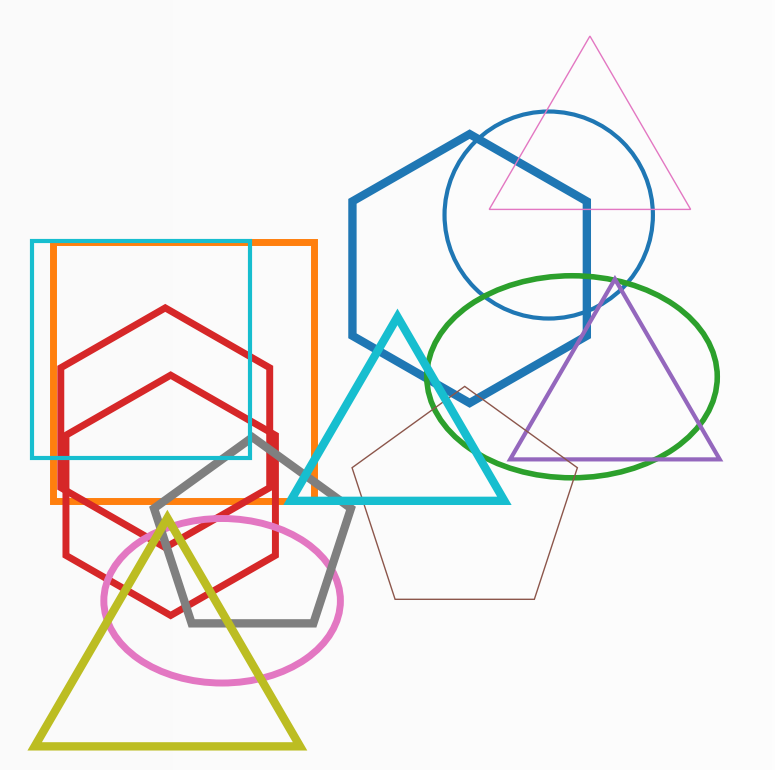[{"shape": "hexagon", "thickness": 3, "radius": 0.87, "center": [0.606, 0.651]}, {"shape": "circle", "thickness": 1.5, "radius": 0.67, "center": [0.708, 0.721]}, {"shape": "square", "thickness": 2.5, "radius": 0.84, "center": [0.237, 0.517]}, {"shape": "oval", "thickness": 2, "radius": 0.94, "center": [0.738, 0.511]}, {"shape": "hexagon", "thickness": 2.5, "radius": 0.78, "center": [0.213, 0.445]}, {"shape": "hexagon", "thickness": 2.5, "radius": 0.78, "center": [0.22, 0.357]}, {"shape": "triangle", "thickness": 1.5, "radius": 0.78, "center": [0.793, 0.481]}, {"shape": "pentagon", "thickness": 0.5, "radius": 0.76, "center": [0.6, 0.345]}, {"shape": "triangle", "thickness": 0.5, "radius": 0.75, "center": [0.761, 0.803]}, {"shape": "oval", "thickness": 2.5, "radius": 0.76, "center": [0.287, 0.22]}, {"shape": "pentagon", "thickness": 3, "radius": 0.67, "center": [0.326, 0.299]}, {"shape": "triangle", "thickness": 3, "radius": 0.99, "center": [0.216, 0.13]}, {"shape": "square", "thickness": 1.5, "radius": 0.7, "center": [0.182, 0.546]}, {"shape": "triangle", "thickness": 3, "radius": 0.8, "center": [0.513, 0.429]}]